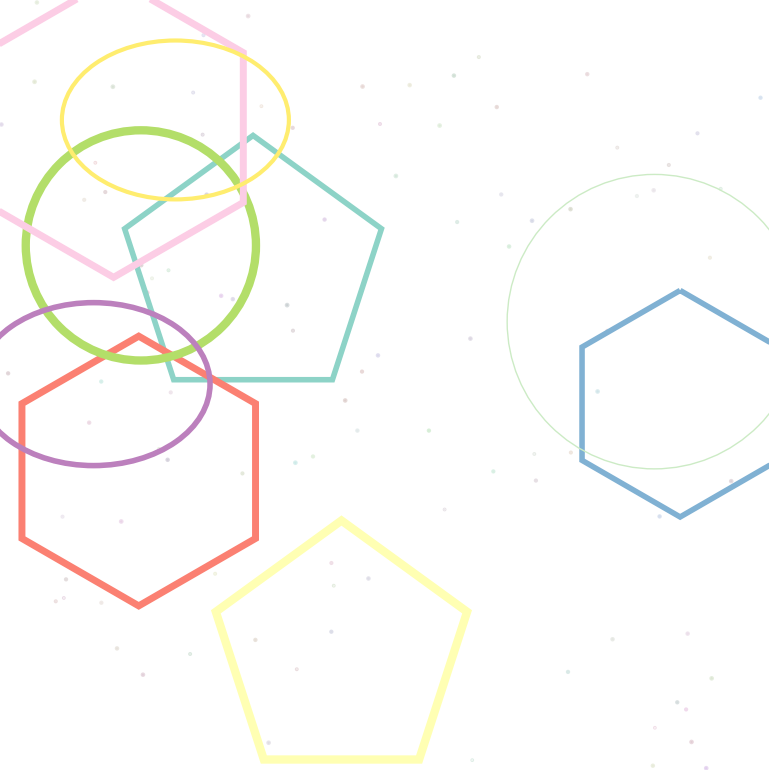[{"shape": "pentagon", "thickness": 2, "radius": 0.88, "center": [0.329, 0.649]}, {"shape": "pentagon", "thickness": 3, "radius": 0.86, "center": [0.443, 0.152]}, {"shape": "hexagon", "thickness": 2.5, "radius": 0.88, "center": [0.18, 0.388]}, {"shape": "hexagon", "thickness": 2, "radius": 0.74, "center": [0.883, 0.476]}, {"shape": "circle", "thickness": 3, "radius": 0.75, "center": [0.183, 0.681]}, {"shape": "hexagon", "thickness": 2.5, "radius": 0.97, "center": [0.148, 0.834]}, {"shape": "oval", "thickness": 2, "radius": 0.76, "center": [0.122, 0.501]}, {"shape": "circle", "thickness": 0.5, "radius": 0.96, "center": [0.85, 0.582]}, {"shape": "oval", "thickness": 1.5, "radius": 0.74, "center": [0.228, 0.844]}]